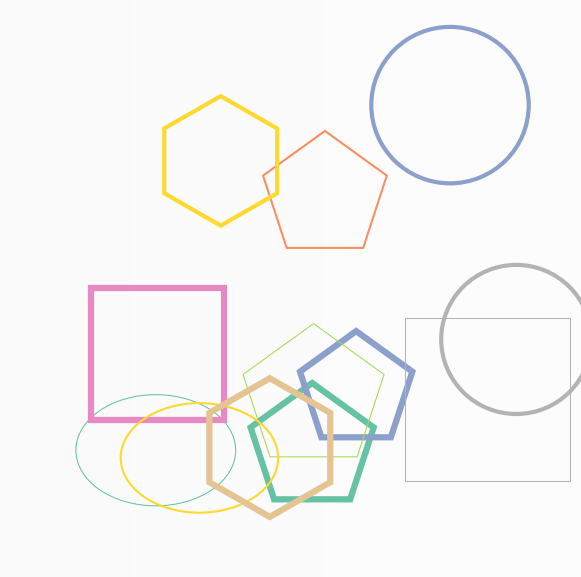[{"shape": "pentagon", "thickness": 3, "radius": 0.56, "center": [0.537, 0.225]}, {"shape": "oval", "thickness": 0.5, "radius": 0.69, "center": [0.268, 0.219]}, {"shape": "pentagon", "thickness": 1, "radius": 0.56, "center": [0.559, 0.66]}, {"shape": "pentagon", "thickness": 3, "radius": 0.51, "center": [0.613, 0.324]}, {"shape": "circle", "thickness": 2, "radius": 0.68, "center": [0.774, 0.817]}, {"shape": "square", "thickness": 3, "radius": 0.57, "center": [0.27, 0.386]}, {"shape": "pentagon", "thickness": 0.5, "radius": 0.64, "center": [0.539, 0.311]}, {"shape": "hexagon", "thickness": 2, "radius": 0.56, "center": [0.38, 0.721]}, {"shape": "oval", "thickness": 1, "radius": 0.68, "center": [0.343, 0.206]}, {"shape": "hexagon", "thickness": 3, "radius": 0.6, "center": [0.464, 0.224]}, {"shape": "circle", "thickness": 2, "radius": 0.65, "center": [0.888, 0.411]}, {"shape": "square", "thickness": 0.5, "radius": 0.71, "center": [0.838, 0.307]}]